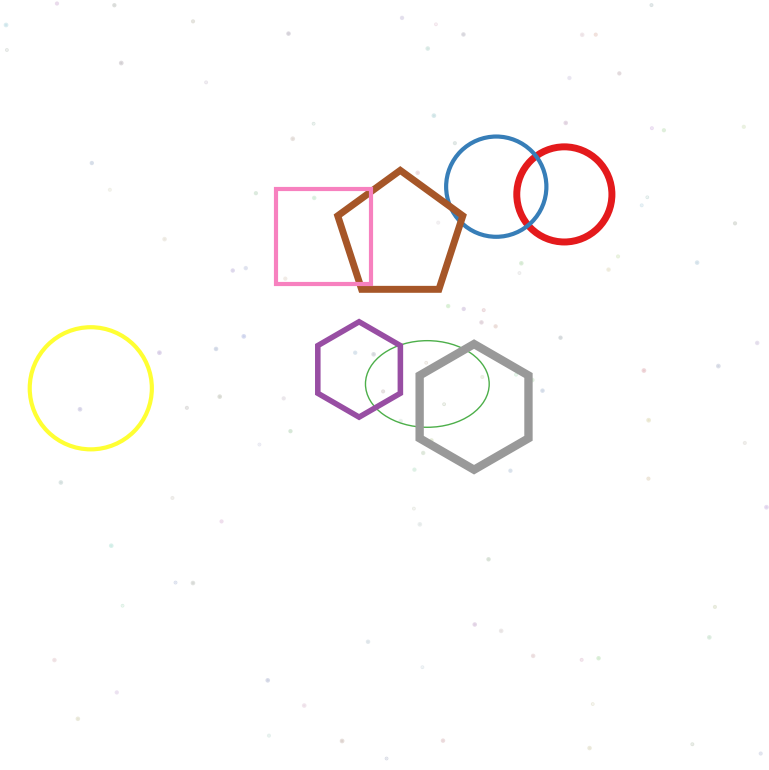[{"shape": "circle", "thickness": 2.5, "radius": 0.31, "center": [0.733, 0.748]}, {"shape": "circle", "thickness": 1.5, "radius": 0.33, "center": [0.644, 0.758]}, {"shape": "oval", "thickness": 0.5, "radius": 0.4, "center": [0.555, 0.501]}, {"shape": "hexagon", "thickness": 2, "radius": 0.31, "center": [0.466, 0.52]}, {"shape": "circle", "thickness": 1.5, "radius": 0.4, "center": [0.118, 0.496]}, {"shape": "pentagon", "thickness": 2.5, "radius": 0.43, "center": [0.52, 0.693]}, {"shape": "square", "thickness": 1.5, "radius": 0.31, "center": [0.42, 0.693]}, {"shape": "hexagon", "thickness": 3, "radius": 0.41, "center": [0.616, 0.472]}]